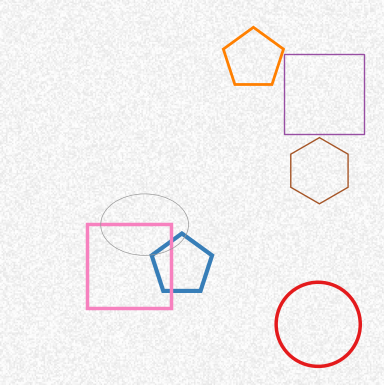[{"shape": "circle", "thickness": 2.5, "radius": 0.55, "center": [0.827, 0.158]}, {"shape": "pentagon", "thickness": 3, "radius": 0.41, "center": [0.472, 0.311]}, {"shape": "square", "thickness": 1, "radius": 0.52, "center": [0.842, 0.756]}, {"shape": "pentagon", "thickness": 2, "radius": 0.41, "center": [0.658, 0.847]}, {"shape": "hexagon", "thickness": 1, "radius": 0.43, "center": [0.83, 0.557]}, {"shape": "square", "thickness": 2.5, "radius": 0.54, "center": [0.336, 0.308]}, {"shape": "oval", "thickness": 0.5, "radius": 0.57, "center": [0.376, 0.417]}]